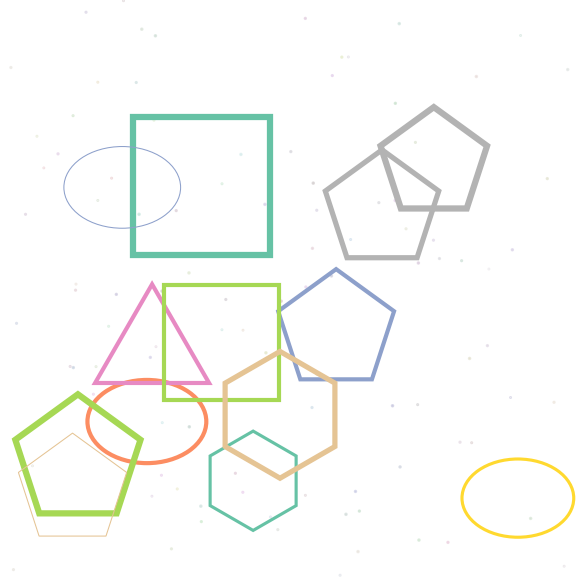[{"shape": "square", "thickness": 3, "radius": 0.6, "center": [0.349, 0.677]}, {"shape": "hexagon", "thickness": 1.5, "radius": 0.43, "center": [0.438, 0.167]}, {"shape": "oval", "thickness": 2, "radius": 0.51, "center": [0.254, 0.269]}, {"shape": "pentagon", "thickness": 2, "radius": 0.53, "center": [0.582, 0.428]}, {"shape": "oval", "thickness": 0.5, "radius": 0.51, "center": [0.212, 0.675]}, {"shape": "triangle", "thickness": 2, "radius": 0.57, "center": [0.263, 0.393]}, {"shape": "pentagon", "thickness": 3, "radius": 0.57, "center": [0.135, 0.202]}, {"shape": "square", "thickness": 2, "radius": 0.5, "center": [0.383, 0.406]}, {"shape": "oval", "thickness": 1.5, "radius": 0.48, "center": [0.897, 0.137]}, {"shape": "pentagon", "thickness": 0.5, "radius": 0.49, "center": [0.126, 0.151]}, {"shape": "hexagon", "thickness": 2.5, "radius": 0.55, "center": [0.485, 0.281]}, {"shape": "pentagon", "thickness": 3, "radius": 0.48, "center": [0.751, 0.717]}, {"shape": "pentagon", "thickness": 2.5, "radius": 0.52, "center": [0.662, 0.636]}]